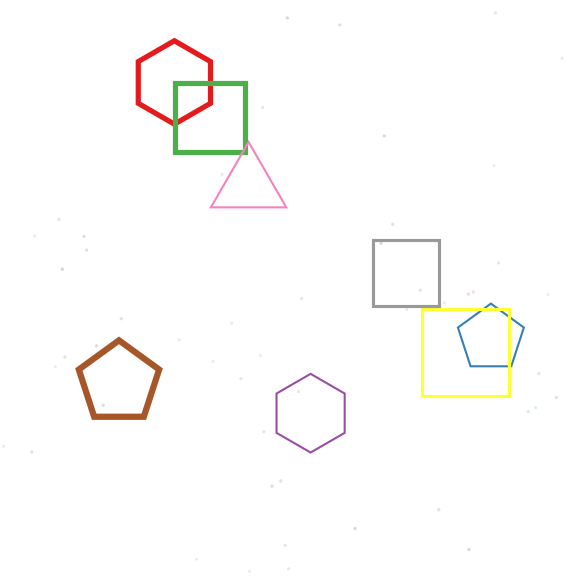[{"shape": "hexagon", "thickness": 2.5, "radius": 0.36, "center": [0.302, 0.856]}, {"shape": "pentagon", "thickness": 1, "radius": 0.3, "center": [0.85, 0.413]}, {"shape": "square", "thickness": 2.5, "radius": 0.3, "center": [0.363, 0.796]}, {"shape": "hexagon", "thickness": 1, "radius": 0.34, "center": [0.538, 0.284]}, {"shape": "square", "thickness": 1.5, "radius": 0.38, "center": [0.805, 0.388]}, {"shape": "pentagon", "thickness": 3, "radius": 0.37, "center": [0.206, 0.337]}, {"shape": "triangle", "thickness": 1, "radius": 0.38, "center": [0.43, 0.678]}, {"shape": "square", "thickness": 1.5, "radius": 0.29, "center": [0.703, 0.526]}]